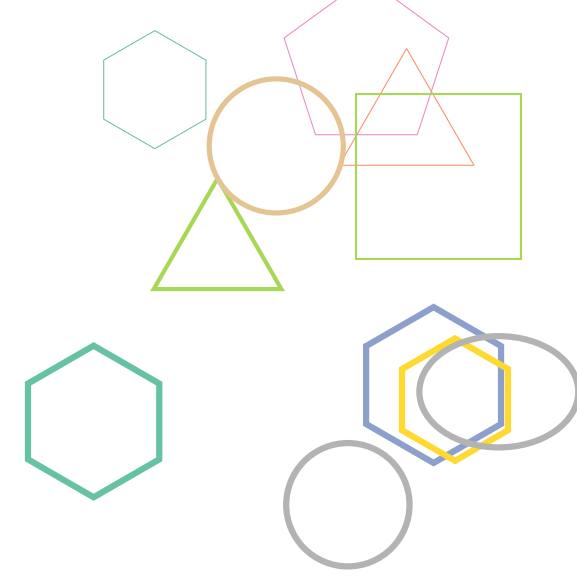[{"shape": "hexagon", "thickness": 0.5, "radius": 0.51, "center": [0.268, 0.844]}, {"shape": "hexagon", "thickness": 3, "radius": 0.66, "center": [0.162, 0.269]}, {"shape": "triangle", "thickness": 0.5, "radius": 0.67, "center": [0.704, 0.78]}, {"shape": "hexagon", "thickness": 3, "radius": 0.67, "center": [0.751, 0.332]}, {"shape": "pentagon", "thickness": 0.5, "radius": 0.75, "center": [0.634, 0.887]}, {"shape": "triangle", "thickness": 2, "radius": 0.64, "center": [0.377, 0.562]}, {"shape": "square", "thickness": 1, "radius": 0.72, "center": [0.759, 0.694]}, {"shape": "hexagon", "thickness": 3, "radius": 0.53, "center": [0.788, 0.307]}, {"shape": "circle", "thickness": 2.5, "radius": 0.58, "center": [0.478, 0.746]}, {"shape": "circle", "thickness": 3, "radius": 0.53, "center": [0.602, 0.125]}, {"shape": "oval", "thickness": 3, "radius": 0.69, "center": [0.864, 0.321]}]